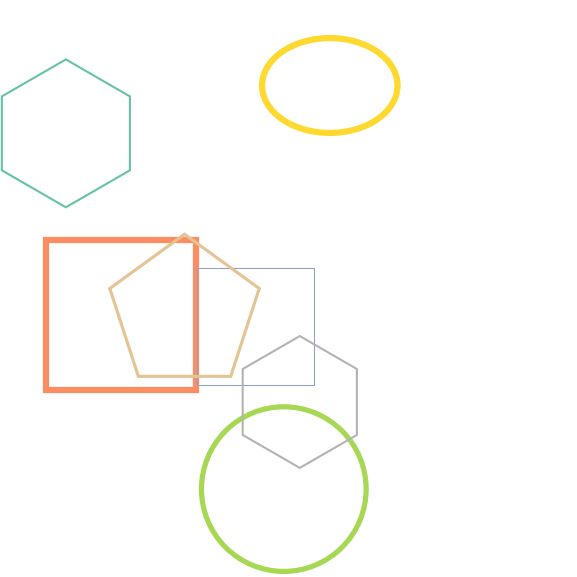[{"shape": "hexagon", "thickness": 1, "radius": 0.64, "center": [0.114, 0.768]}, {"shape": "square", "thickness": 3, "radius": 0.65, "center": [0.209, 0.454]}, {"shape": "square", "thickness": 0.5, "radius": 0.51, "center": [0.442, 0.434]}, {"shape": "circle", "thickness": 2.5, "radius": 0.71, "center": [0.491, 0.152]}, {"shape": "oval", "thickness": 3, "radius": 0.59, "center": [0.571, 0.851]}, {"shape": "pentagon", "thickness": 1.5, "radius": 0.68, "center": [0.32, 0.457]}, {"shape": "hexagon", "thickness": 1, "radius": 0.57, "center": [0.519, 0.303]}]